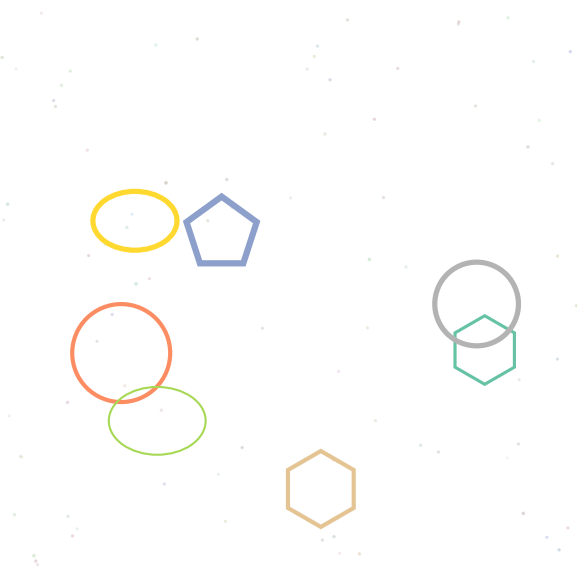[{"shape": "hexagon", "thickness": 1.5, "radius": 0.3, "center": [0.839, 0.393]}, {"shape": "circle", "thickness": 2, "radius": 0.42, "center": [0.21, 0.388]}, {"shape": "pentagon", "thickness": 3, "radius": 0.32, "center": [0.384, 0.595]}, {"shape": "oval", "thickness": 1, "radius": 0.42, "center": [0.272, 0.27]}, {"shape": "oval", "thickness": 2.5, "radius": 0.36, "center": [0.234, 0.617]}, {"shape": "hexagon", "thickness": 2, "radius": 0.33, "center": [0.556, 0.152]}, {"shape": "circle", "thickness": 2.5, "radius": 0.36, "center": [0.825, 0.473]}]